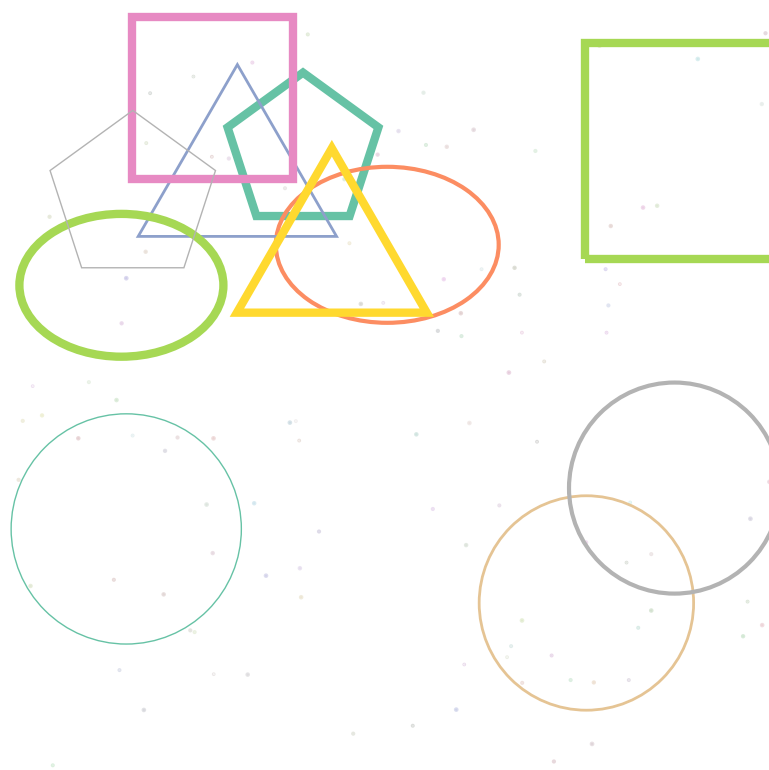[{"shape": "pentagon", "thickness": 3, "radius": 0.51, "center": [0.394, 0.803]}, {"shape": "circle", "thickness": 0.5, "radius": 0.75, "center": [0.164, 0.313]}, {"shape": "oval", "thickness": 1.5, "radius": 0.72, "center": [0.503, 0.682]}, {"shape": "triangle", "thickness": 1, "radius": 0.74, "center": [0.308, 0.767]}, {"shape": "square", "thickness": 3, "radius": 0.52, "center": [0.276, 0.873]}, {"shape": "square", "thickness": 3, "radius": 0.7, "center": [0.9, 0.804]}, {"shape": "oval", "thickness": 3, "radius": 0.66, "center": [0.158, 0.629]}, {"shape": "triangle", "thickness": 3, "radius": 0.71, "center": [0.431, 0.665]}, {"shape": "circle", "thickness": 1, "radius": 0.7, "center": [0.762, 0.217]}, {"shape": "pentagon", "thickness": 0.5, "radius": 0.56, "center": [0.172, 0.744]}, {"shape": "circle", "thickness": 1.5, "radius": 0.69, "center": [0.876, 0.366]}]